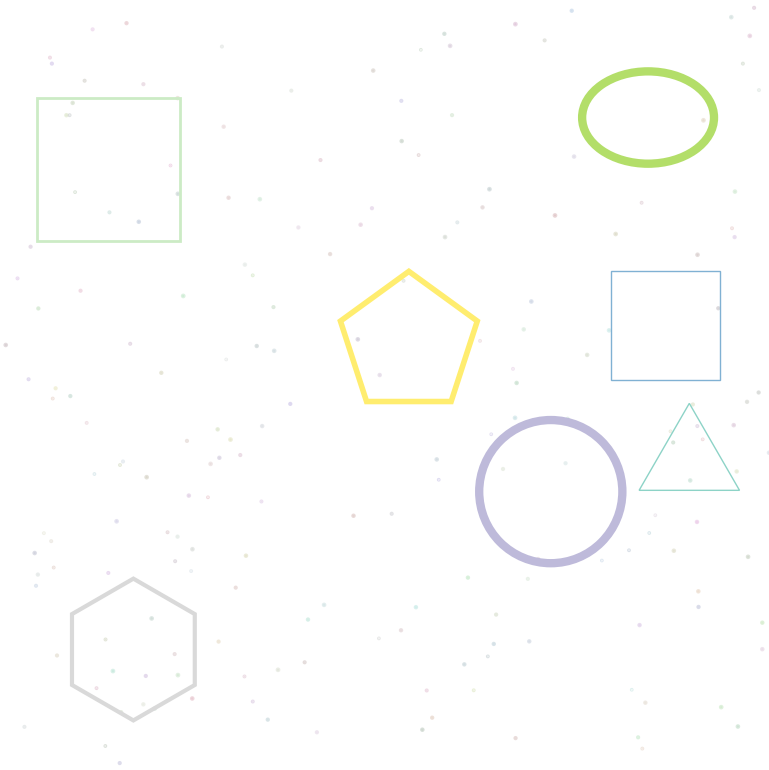[{"shape": "triangle", "thickness": 0.5, "radius": 0.38, "center": [0.895, 0.401]}, {"shape": "circle", "thickness": 3, "radius": 0.46, "center": [0.715, 0.362]}, {"shape": "square", "thickness": 0.5, "radius": 0.36, "center": [0.864, 0.577]}, {"shape": "oval", "thickness": 3, "radius": 0.43, "center": [0.842, 0.847]}, {"shape": "hexagon", "thickness": 1.5, "radius": 0.46, "center": [0.173, 0.156]}, {"shape": "square", "thickness": 1, "radius": 0.46, "center": [0.141, 0.78]}, {"shape": "pentagon", "thickness": 2, "radius": 0.47, "center": [0.531, 0.554]}]